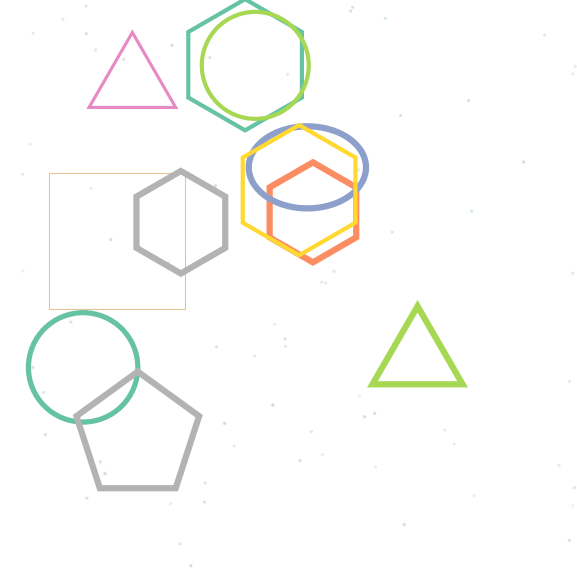[{"shape": "hexagon", "thickness": 2, "radius": 0.57, "center": [0.424, 0.887]}, {"shape": "circle", "thickness": 2.5, "radius": 0.47, "center": [0.144, 0.363]}, {"shape": "hexagon", "thickness": 3, "radius": 0.43, "center": [0.542, 0.631]}, {"shape": "oval", "thickness": 3, "radius": 0.51, "center": [0.532, 0.709]}, {"shape": "triangle", "thickness": 1.5, "radius": 0.43, "center": [0.229, 0.856]}, {"shape": "circle", "thickness": 2, "radius": 0.46, "center": [0.442, 0.886]}, {"shape": "triangle", "thickness": 3, "radius": 0.45, "center": [0.723, 0.379]}, {"shape": "hexagon", "thickness": 2, "radius": 0.56, "center": [0.518, 0.67]}, {"shape": "square", "thickness": 0.5, "radius": 0.59, "center": [0.203, 0.582]}, {"shape": "hexagon", "thickness": 3, "radius": 0.44, "center": [0.313, 0.614]}, {"shape": "pentagon", "thickness": 3, "radius": 0.56, "center": [0.239, 0.244]}]